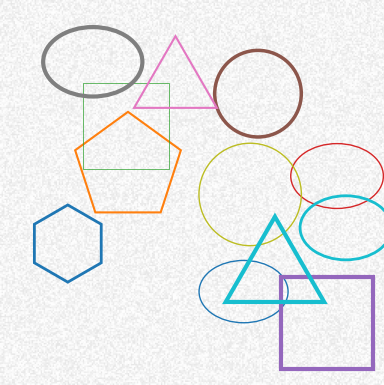[{"shape": "hexagon", "thickness": 2, "radius": 0.5, "center": [0.176, 0.367]}, {"shape": "oval", "thickness": 1, "radius": 0.58, "center": [0.633, 0.243]}, {"shape": "pentagon", "thickness": 1.5, "radius": 0.72, "center": [0.332, 0.565]}, {"shape": "square", "thickness": 0.5, "radius": 0.56, "center": [0.328, 0.673]}, {"shape": "oval", "thickness": 1, "radius": 0.6, "center": [0.876, 0.543]}, {"shape": "square", "thickness": 3, "radius": 0.6, "center": [0.85, 0.16]}, {"shape": "circle", "thickness": 2.5, "radius": 0.56, "center": [0.67, 0.757]}, {"shape": "triangle", "thickness": 1.5, "radius": 0.62, "center": [0.456, 0.782]}, {"shape": "oval", "thickness": 3, "radius": 0.64, "center": [0.241, 0.839]}, {"shape": "circle", "thickness": 1, "radius": 0.67, "center": [0.65, 0.495]}, {"shape": "oval", "thickness": 2, "radius": 0.59, "center": [0.898, 0.408]}, {"shape": "triangle", "thickness": 3, "radius": 0.74, "center": [0.714, 0.289]}]